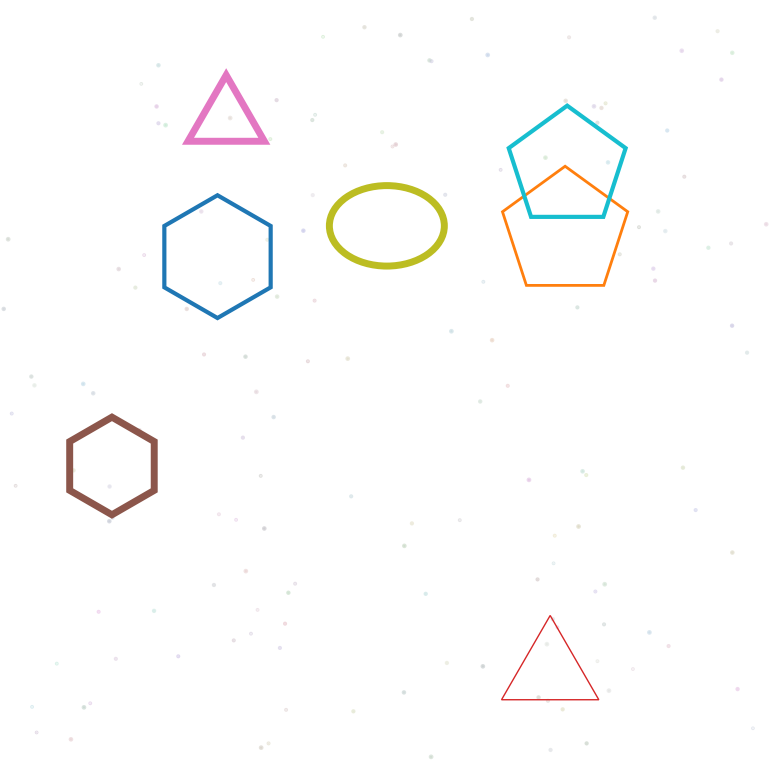[{"shape": "hexagon", "thickness": 1.5, "radius": 0.4, "center": [0.282, 0.667]}, {"shape": "pentagon", "thickness": 1, "radius": 0.43, "center": [0.734, 0.699]}, {"shape": "triangle", "thickness": 0.5, "radius": 0.36, "center": [0.715, 0.128]}, {"shape": "hexagon", "thickness": 2.5, "radius": 0.32, "center": [0.145, 0.395]}, {"shape": "triangle", "thickness": 2.5, "radius": 0.29, "center": [0.294, 0.845]}, {"shape": "oval", "thickness": 2.5, "radius": 0.37, "center": [0.502, 0.707]}, {"shape": "pentagon", "thickness": 1.5, "radius": 0.4, "center": [0.737, 0.783]}]